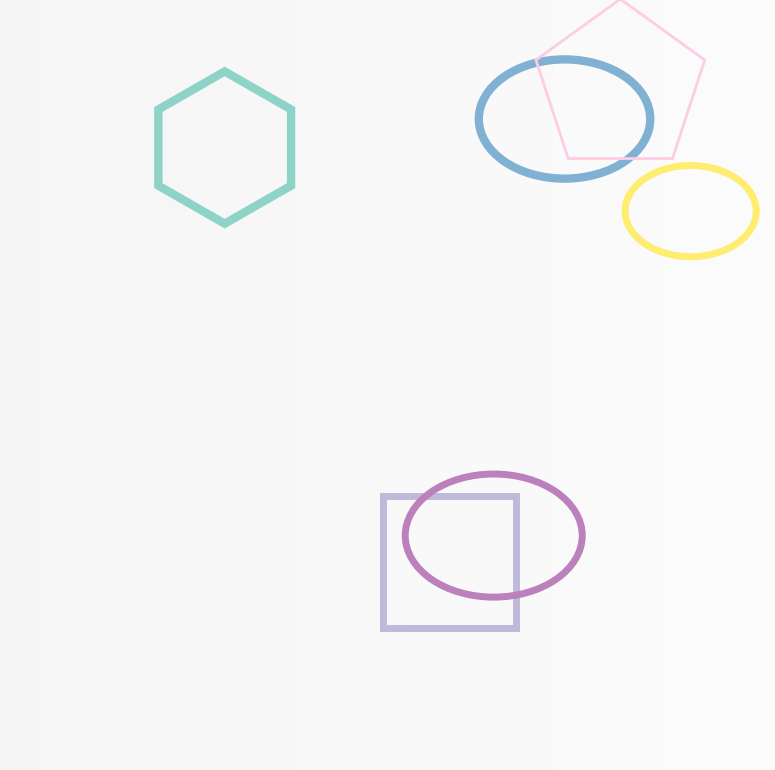[{"shape": "hexagon", "thickness": 3, "radius": 0.49, "center": [0.29, 0.808]}, {"shape": "square", "thickness": 2.5, "radius": 0.43, "center": [0.58, 0.27]}, {"shape": "oval", "thickness": 3, "radius": 0.55, "center": [0.728, 0.845]}, {"shape": "pentagon", "thickness": 1, "radius": 0.57, "center": [0.8, 0.887]}, {"shape": "oval", "thickness": 2.5, "radius": 0.57, "center": [0.637, 0.304]}, {"shape": "oval", "thickness": 2.5, "radius": 0.42, "center": [0.891, 0.726]}]